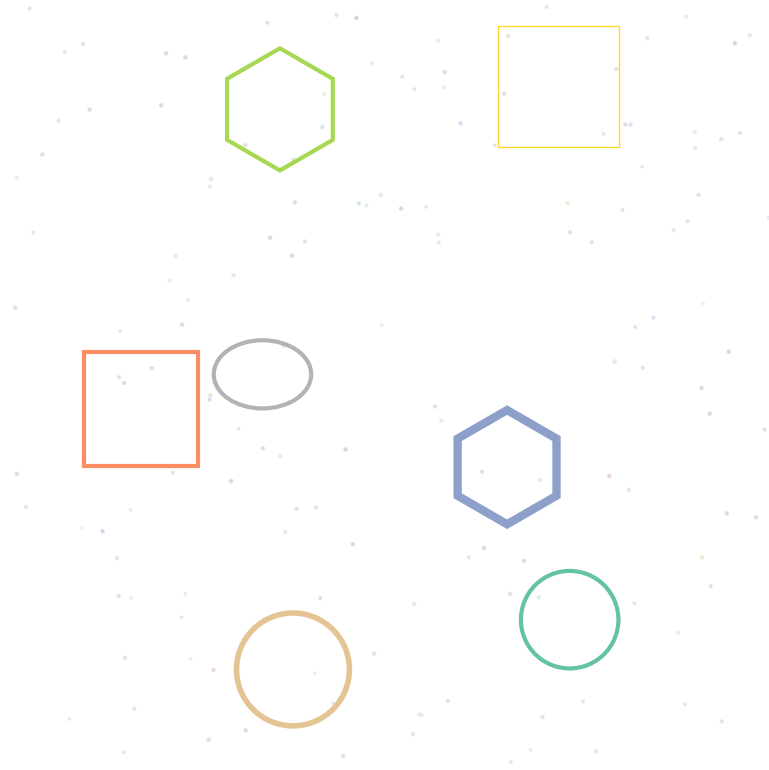[{"shape": "circle", "thickness": 1.5, "radius": 0.32, "center": [0.74, 0.195]}, {"shape": "square", "thickness": 1.5, "radius": 0.37, "center": [0.183, 0.468]}, {"shape": "hexagon", "thickness": 3, "radius": 0.37, "center": [0.659, 0.393]}, {"shape": "hexagon", "thickness": 1.5, "radius": 0.4, "center": [0.364, 0.858]}, {"shape": "square", "thickness": 0.5, "radius": 0.39, "center": [0.725, 0.888]}, {"shape": "circle", "thickness": 2, "radius": 0.37, "center": [0.38, 0.131]}, {"shape": "oval", "thickness": 1.5, "radius": 0.32, "center": [0.341, 0.514]}]